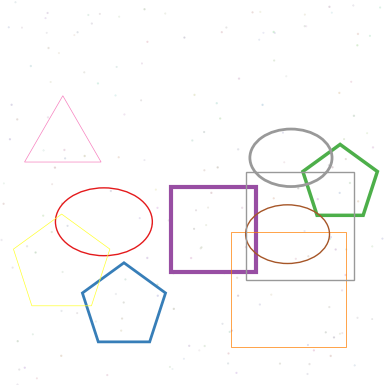[{"shape": "oval", "thickness": 1, "radius": 0.63, "center": [0.27, 0.424]}, {"shape": "pentagon", "thickness": 2, "radius": 0.57, "center": [0.322, 0.204]}, {"shape": "pentagon", "thickness": 2.5, "radius": 0.51, "center": [0.883, 0.523]}, {"shape": "square", "thickness": 3, "radius": 0.55, "center": [0.553, 0.403]}, {"shape": "square", "thickness": 0.5, "radius": 0.75, "center": [0.75, 0.247]}, {"shape": "pentagon", "thickness": 0.5, "radius": 0.66, "center": [0.16, 0.312]}, {"shape": "oval", "thickness": 1, "radius": 0.54, "center": [0.747, 0.392]}, {"shape": "triangle", "thickness": 0.5, "radius": 0.57, "center": [0.163, 0.637]}, {"shape": "oval", "thickness": 2, "radius": 0.53, "center": [0.756, 0.59]}, {"shape": "square", "thickness": 1, "radius": 0.7, "center": [0.78, 0.414]}]